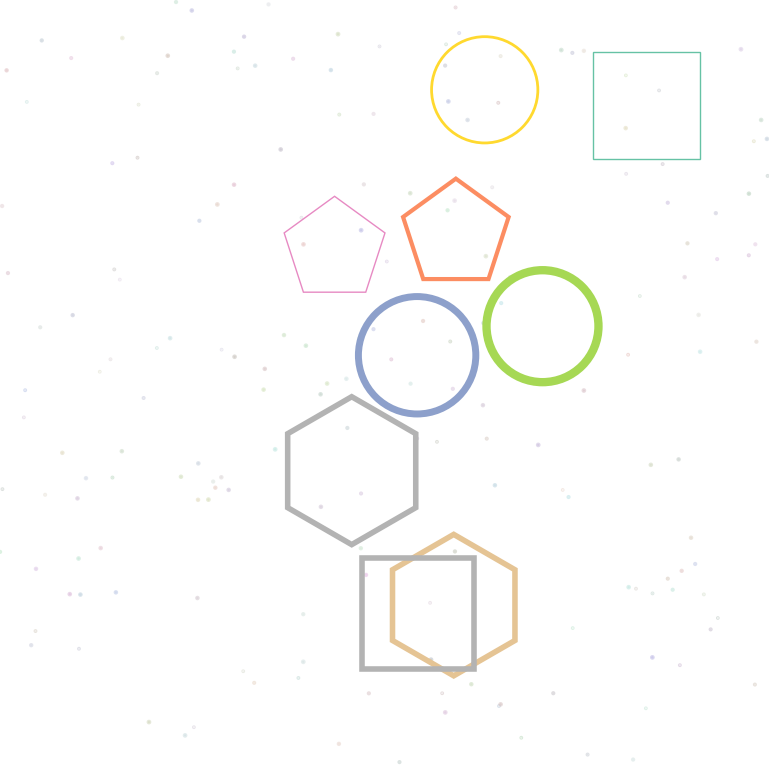[{"shape": "square", "thickness": 0.5, "radius": 0.35, "center": [0.839, 0.863]}, {"shape": "pentagon", "thickness": 1.5, "radius": 0.36, "center": [0.592, 0.696]}, {"shape": "circle", "thickness": 2.5, "radius": 0.38, "center": [0.542, 0.539]}, {"shape": "pentagon", "thickness": 0.5, "radius": 0.34, "center": [0.435, 0.676]}, {"shape": "circle", "thickness": 3, "radius": 0.36, "center": [0.705, 0.576]}, {"shape": "circle", "thickness": 1, "radius": 0.35, "center": [0.629, 0.883]}, {"shape": "hexagon", "thickness": 2, "radius": 0.46, "center": [0.589, 0.214]}, {"shape": "square", "thickness": 2, "radius": 0.36, "center": [0.543, 0.203]}, {"shape": "hexagon", "thickness": 2, "radius": 0.48, "center": [0.457, 0.389]}]